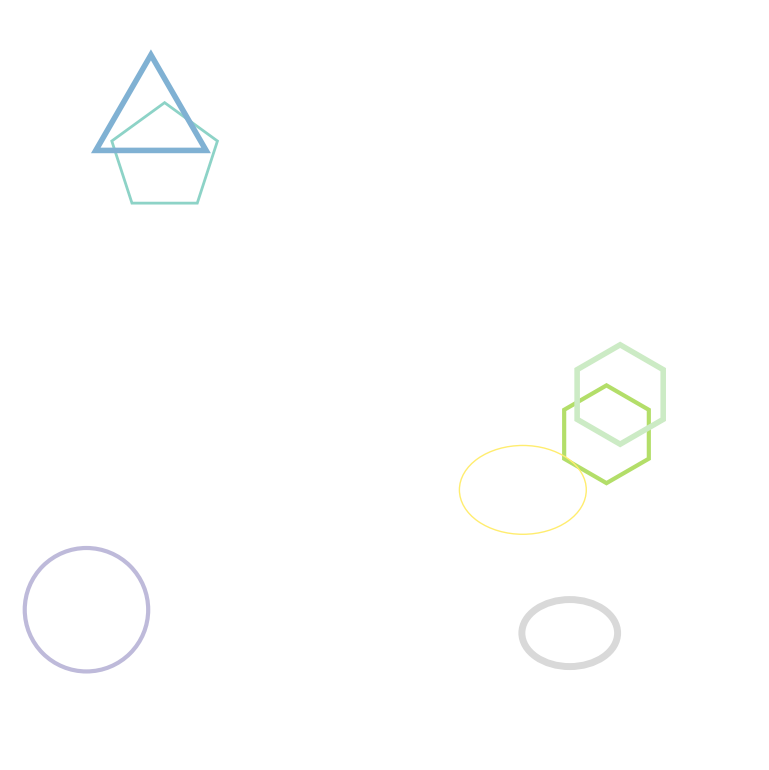[{"shape": "pentagon", "thickness": 1, "radius": 0.36, "center": [0.214, 0.795]}, {"shape": "circle", "thickness": 1.5, "radius": 0.4, "center": [0.112, 0.208]}, {"shape": "triangle", "thickness": 2, "radius": 0.41, "center": [0.196, 0.846]}, {"shape": "hexagon", "thickness": 1.5, "radius": 0.32, "center": [0.788, 0.436]}, {"shape": "oval", "thickness": 2.5, "radius": 0.31, "center": [0.74, 0.178]}, {"shape": "hexagon", "thickness": 2, "radius": 0.32, "center": [0.805, 0.488]}, {"shape": "oval", "thickness": 0.5, "radius": 0.41, "center": [0.679, 0.364]}]